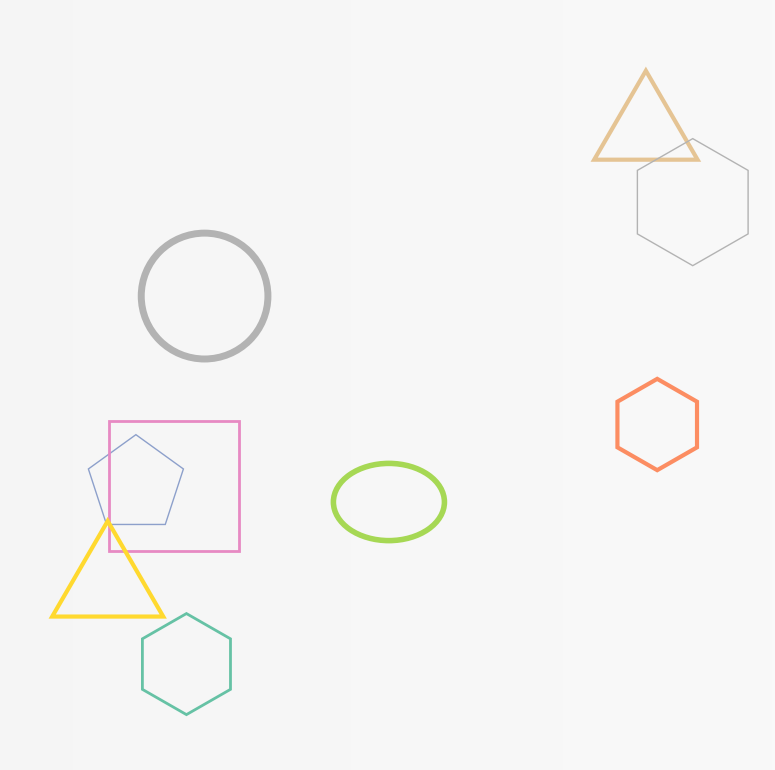[{"shape": "hexagon", "thickness": 1, "radius": 0.33, "center": [0.241, 0.138]}, {"shape": "hexagon", "thickness": 1.5, "radius": 0.3, "center": [0.848, 0.449]}, {"shape": "pentagon", "thickness": 0.5, "radius": 0.32, "center": [0.175, 0.371]}, {"shape": "square", "thickness": 1, "radius": 0.42, "center": [0.224, 0.369]}, {"shape": "oval", "thickness": 2, "radius": 0.36, "center": [0.502, 0.348]}, {"shape": "triangle", "thickness": 1.5, "radius": 0.41, "center": [0.139, 0.241]}, {"shape": "triangle", "thickness": 1.5, "radius": 0.39, "center": [0.833, 0.831]}, {"shape": "circle", "thickness": 2.5, "radius": 0.41, "center": [0.264, 0.616]}, {"shape": "hexagon", "thickness": 0.5, "radius": 0.41, "center": [0.894, 0.737]}]